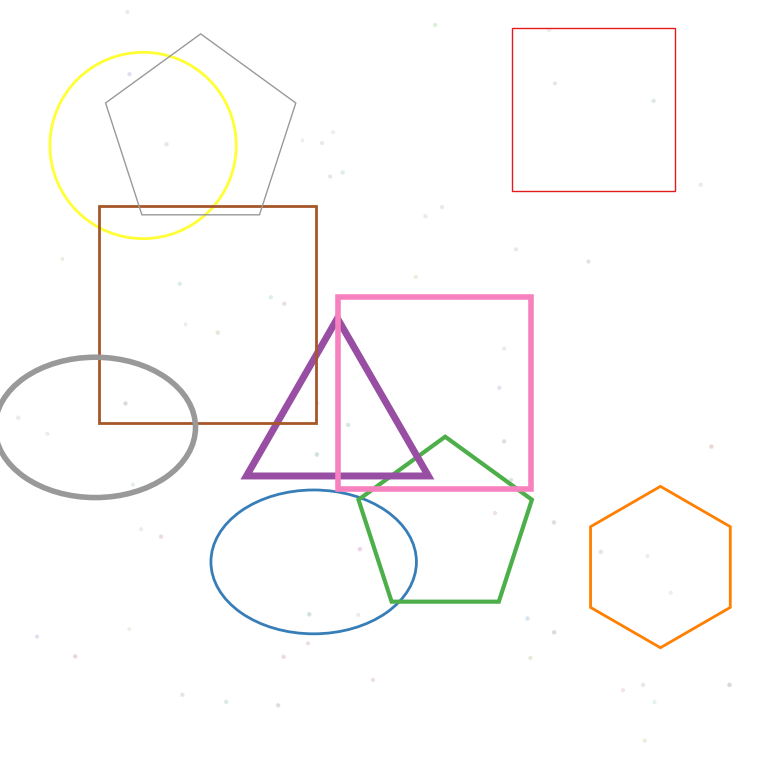[{"shape": "square", "thickness": 0.5, "radius": 0.53, "center": [0.771, 0.858]}, {"shape": "oval", "thickness": 1, "radius": 0.67, "center": [0.407, 0.27]}, {"shape": "pentagon", "thickness": 1.5, "radius": 0.59, "center": [0.578, 0.314]}, {"shape": "triangle", "thickness": 2.5, "radius": 0.68, "center": [0.438, 0.45]}, {"shape": "hexagon", "thickness": 1, "radius": 0.52, "center": [0.858, 0.264]}, {"shape": "circle", "thickness": 1, "radius": 0.6, "center": [0.186, 0.811]}, {"shape": "square", "thickness": 1, "radius": 0.7, "center": [0.269, 0.591]}, {"shape": "square", "thickness": 2, "radius": 0.63, "center": [0.565, 0.49]}, {"shape": "oval", "thickness": 2, "radius": 0.65, "center": [0.124, 0.445]}, {"shape": "pentagon", "thickness": 0.5, "radius": 0.65, "center": [0.261, 0.826]}]